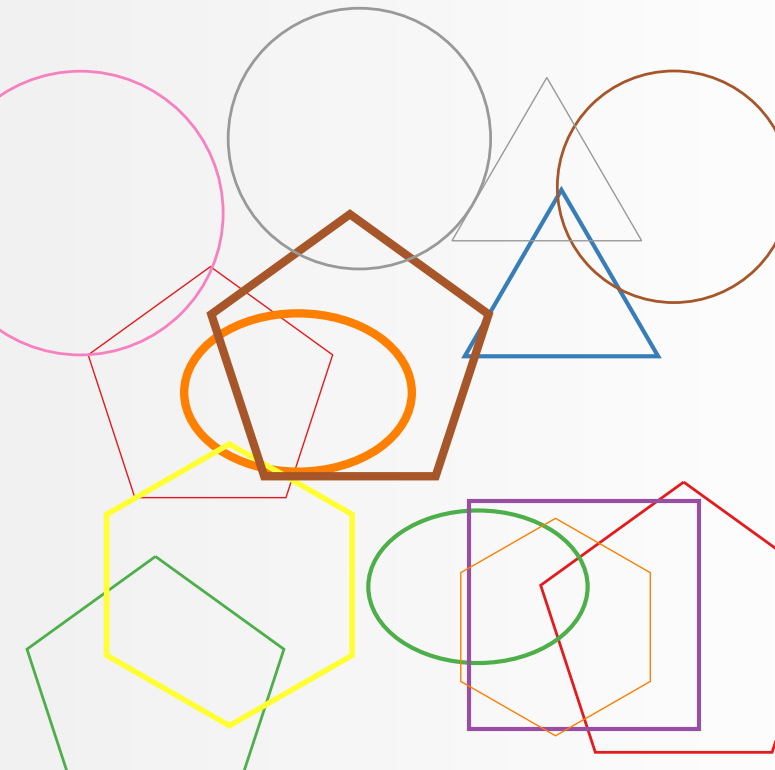[{"shape": "pentagon", "thickness": 1, "radius": 0.97, "center": [0.882, 0.18]}, {"shape": "pentagon", "thickness": 0.5, "radius": 0.83, "center": [0.271, 0.488]}, {"shape": "triangle", "thickness": 1.5, "radius": 0.72, "center": [0.724, 0.609]}, {"shape": "pentagon", "thickness": 1, "radius": 0.87, "center": [0.201, 0.103]}, {"shape": "oval", "thickness": 1.5, "radius": 0.71, "center": [0.617, 0.238]}, {"shape": "square", "thickness": 1.5, "radius": 0.74, "center": [0.754, 0.201]}, {"shape": "hexagon", "thickness": 0.5, "radius": 0.71, "center": [0.717, 0.186]}, {"shape": "oval", "thickness": 3, "radius": 0.73, "center": [0.385, 0.49]}, {"shape": "hexagon", "thickness": 2, "radius": 0.91, "center": [0.296, 0.24]}, {"shape": "circle", "thickness": 1, "radius": 0.75, "center": [0.87, 0.757]}, {"shape": "pentagon", "thickness": 3, "radius": 0.94, "center": [0.452, 0.534]}, {"shape": "circle", "thickness": 1, "radius": 0.92, "center": [0.104, 0.723]}, {"shape": "circle", "thickness": 1, "radius": 0.85, "center": [0.464, 0.82]}, {"shape": "triangle", "thickness": 0.5, "radius": 0.71, "center": [0.706, 0.758]}]